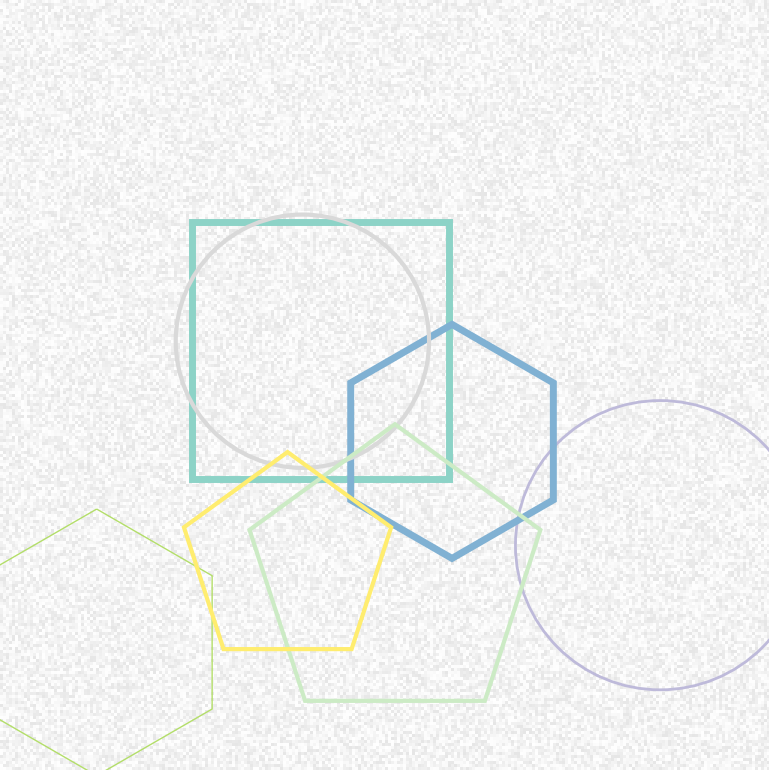[{"shape": "square", "thickness": 2.5, "radius": 0.84, "center": [0.416, 0.545]}, {"shape": "circle", "thickness": 1, "radius": 0.94, "center": [0.857, 0.292]}, {"shape": "hexagon", "thickness": 2.5, "radius": 0.76, "center": [0.587, 0.427]}, {"shape": "hexagon", "thickness": 0.5, "radius": 0.87, "center": [0.126, 0.166]}, {"shape": "circle", "thickness": 1.5, "radius": 0.82, "center": [0.393, 0.557]}, {"shape": "pentagon", "thickness": 1.5, "radius": 0.99, "center": [0.513, 0.25]}, {"shape": "pentagon", "thickness": 1.5, "radius": 0.71, "center": [0.373, 0.271]}]